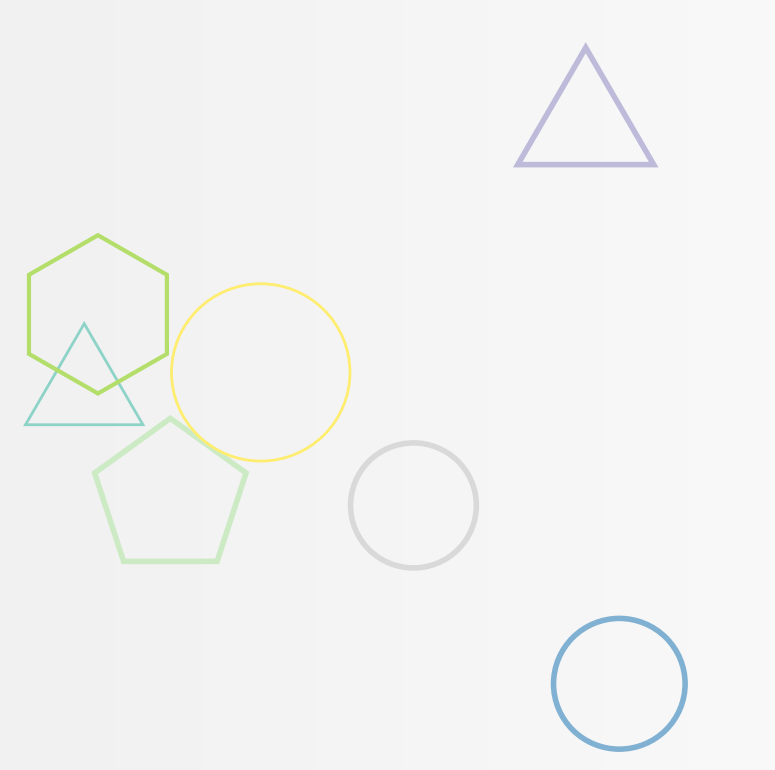[{"shape": "triangle", "thickness": 1, "radius": 0.44, "center": [0.109, 0.492]}, {"shape": "triangle", "thickness": 2, "radius": 0.51, "center": [0.756, 0.837]}, {"shape": "circle", "thickness": 2, "radius": 0.42, "center": [0.799, 0.112]}, {"shape": "hexagon", "thickness": 1.5, "radius": 0.51, "center": [0.126, 0.592]}, {"shape": "circle", "thickness": 2, "radius": 0.41, "center": [0.533, 0.344]}, {"shape": "pentagon", "thickness": 2, "radius": 0.51, "center": [0.22, 0.354]}, {"shape": "circle", "thickness": 1, "radius": 0.58, "center": [0.336, 0.516]}]